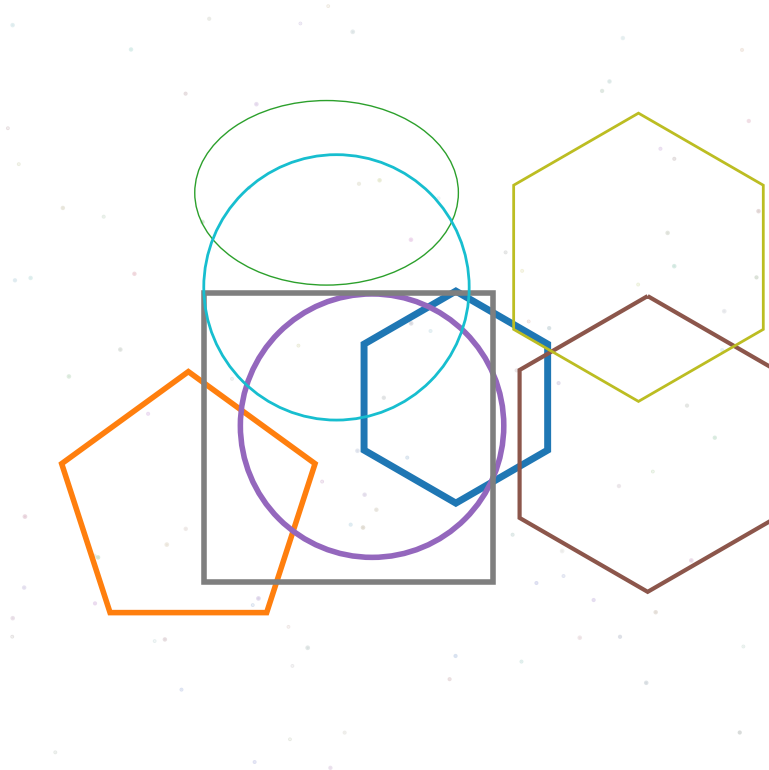[{"shape": "hexagon", "thickness": 2.5, "radius": 0.69, "center": [0.592, 0.484]}, {"shape": "pentagon", "thickness": 2, "radius": 0.87, "center": [0.245, 0.344]}, {"shape": "oval", "thickness": 0.5, "radius": 0.86, "center": [0.424, 0.75]}, {"shape": "circle", "thickness": 2, "radius": 0.86, "center": [0.483, 0.447]}, {"shape": "hexagon", "thickness": 1.5, "radius": 0.96, "center": [0.841, 0.423]}, {"shape": "square", "thickness": 2, "radius": 0.94, "center": [0.453, 0.432]}, {"shape": "hexagon", "thickness": 1, "radius": 0.94, "center": [0.829, 0.666]}, {"shape": "circle", "thickness": 1, "radius": 0.86, "center": [0.437, 0.627]}]